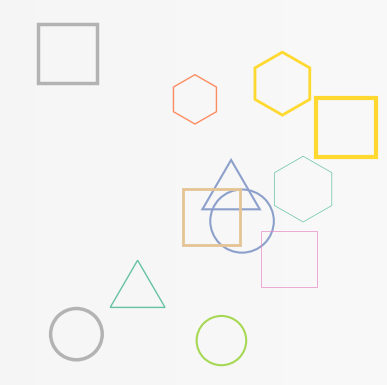[{"shape": "hexagon", "thickness": 0.5, "radius": 0.43, "center": [0.782, 0.509]}, {"shape": "triangle", "thickness": 1, "radius": 0.41, "center": [0.355, 0.242]}, {"shape": "hexagon", "thickness": 1, "radius": 0.32, "center": [0.503, 0.742]}, {"shape": "circle", "thickness": 1.5, "radius": 0.41, "center": [0.625, 0.426]}, {"shape": "triangle", "thickness": 1.5, "radius": 0.43, "center": [0.596, 0.499]}, {"shape": "square", "thickness": 0.5, "radius": 0.36, "center": [0.745, 0.327]}, {"shape": "circle", "thickness": 1.5, "radius": 0.32, "center": [0.571, 0.115]}, {"shape": "square", "thickness": 3, "radius": 0.38, "center": [0.893, 0.668]}, {"shape": "hexagon", "thickness": 2, "radius": 0.41, "center": [0.729, 0.783]}, {"shape": "square", "thickness": 2, "radius": 0.36, "center": [0.545, 0.436]}, {"shape": "square", "thickness": 2.5, "radius": 0.38, "center": [0.174, 0.861]}, {"shape": "circle", "thickness": 2.5, "radius": 0.33, "center": [0.197, 0.132]}]